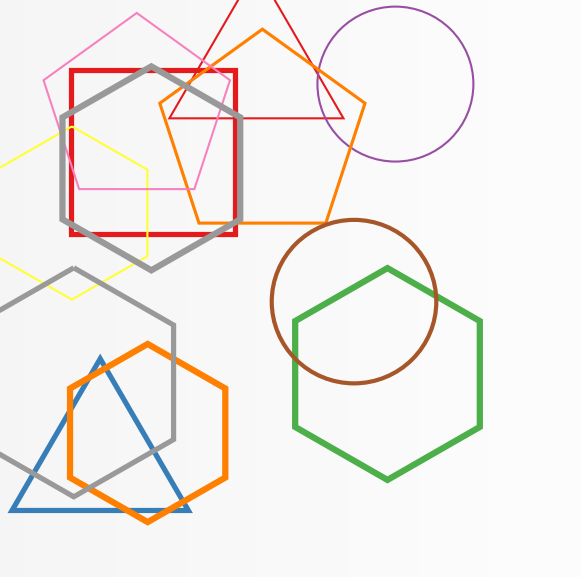[{"shape": "square", "thickness": 2.5, "radius": 0.71, "center": [0.263, 0.736]}, {"shape": "triangle", "thickness": 1, "radius": 0.86, "center": [0.441, 0.881]}, {"shape": "triangle", "thickness": 2.5, "radius": 0.88, "center": [0.172, 0.203]}, {"shape": "hexagon", "thickness": 3, "radius": 0.92, "center": [0.667, 0.352]}, {"shape": "circle", "thickness": 1, "radius": 0.67, "center": [0.68, 0.854]}, {"shape": "pentagon", "thickness": 1.5, "radius": 0.93, "center": [0.451, 0.763]}, {"shape": "hexagon", "thickness": 3, "radius": 0.77, "center": [0.254, 0.249]}, {"shape": "hexagon", "thickness": 1, "radius": 0.75, "center": [0.124, 0.63]}, {"shape": "circle", "thickness": 2, "radius": 0.71, "center": [0.609, 0.477]}, {"shape": "pentagon", "thickness": 1, "radius": 0.84, "center": [0.235, 0.808]}, {"shape": "hexagon", "thickness": 3, "radius": 0.88, "center": [0.26, 0.708]}, {"shape": "hexagon", "thickness": 2.5, "radius": 0.99, "center": [0.127, 0.337]}]